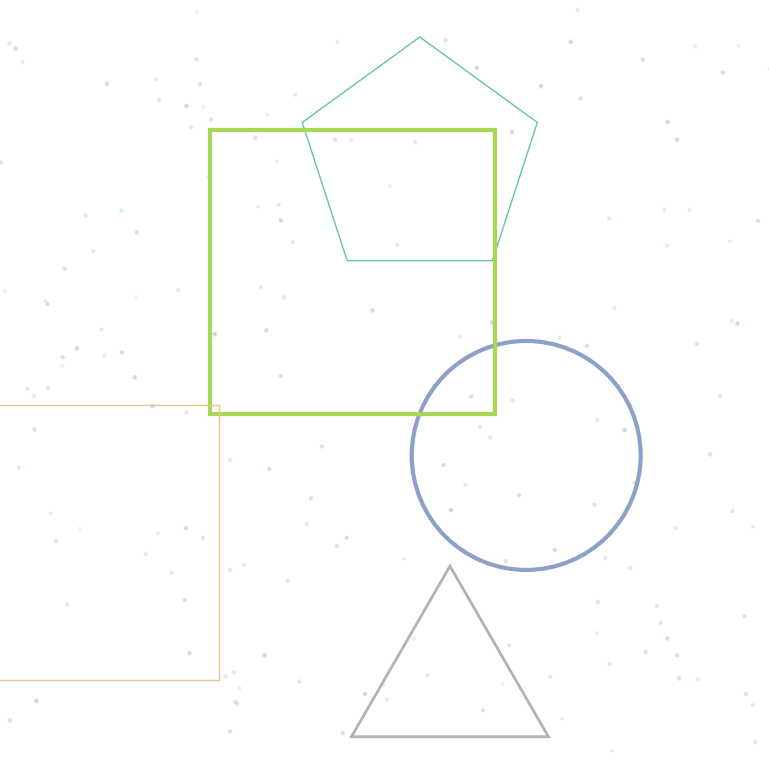[{"shape": "pentagon", "thickness": 0.5, "radius": 0.8, "center": [0.545, 0.791]}, {"shape": "circle", "thickness": 1.5, "radius": 0.74, "center": [0.683, 0.409]}, {"shape": "square", "thickness": 1.5, "radius": 0.92, "center": [0.458, 0.647]}, {"shape": "square", "thickness": 0.5, "radius": 0.89, "center": [0.105, 0.295]}, {"shape": "triangle", "thickness": 1, "radius": 0.74, "center": [0.584, 0.117]}]